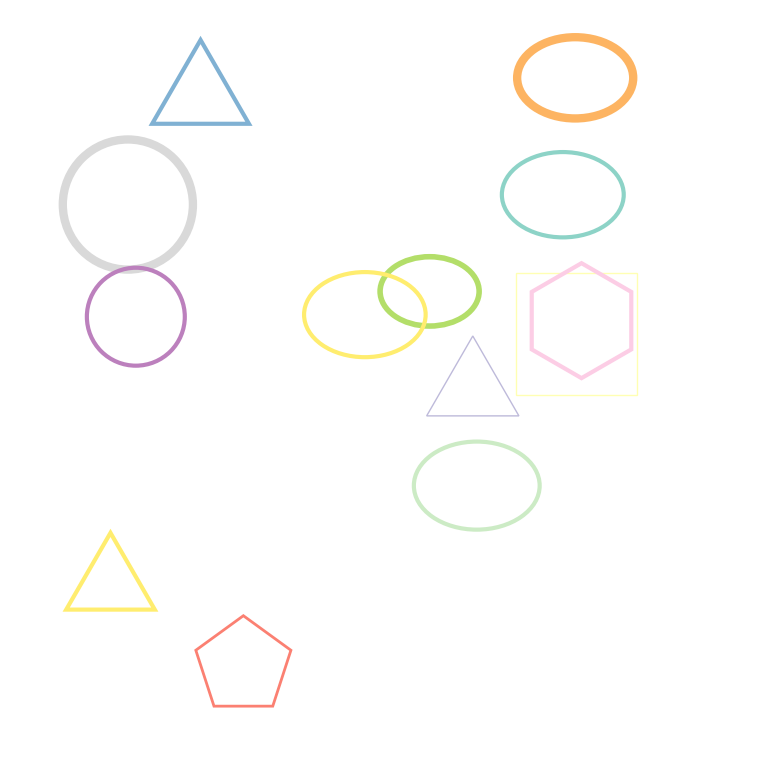[{"shape": "oval", "thickness": 1.5, "radius": 0.4, "center": [0.731, 0.747]}, {"shape": "square", "thickness": 0.5, "radius": 0.39, "center": [0.748, 0.566]}, {"shape": "triangle", "thickness": 0.5, "radius": 0.35, "center": [0.614, 0.494]}, {"shape": "pentagon", "thickness": 1, "radius": 0.32, "center": [0.316, 0.135]}, {"shape": "triangle", "thickness": 1.5, "radius": 0.36, "center": [0.26, 0.876]}, {"shape": "oval", "thickness": 3, "radius": 0.38, "center": [0.747, 0.899]}, {"shape": "oval", "thickness": 2, "radius": 0.32, "center": [0.558, 0.622]}, {"shape": "hexagon", "thickness": 1.5, "radius": 0.37, "center": [0.755, 0.584]}, {"shape": "circle", "thickness": 3, "radius": 0.42, "center": [0.166, 0.734]}, {"shape": "circle", "thickness": 1.5, "radius": 0.32, "center": [0.176, 0.589]}, {"shape": "oval", "thickness": 1.5, "radius": 0.41, "center": [0.619, 0.369]}, {"shape": "oval", "thickness": 1.5, "radius": 0.39, "center": [0.474, 0.591]}, {"shape": "triangle", "thickness": 1.5, "radius": 0.33, "center": [0.143, 0.242]}]